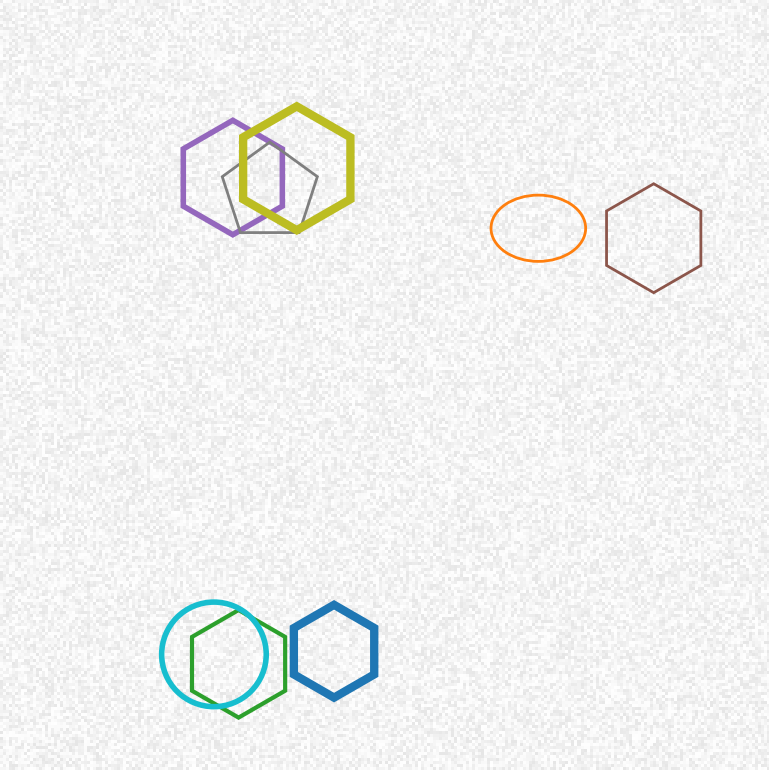[{"shape": "hexagon", "thickness": 3, "radius": 0.3, "center": [0.434, 0.154]}, {"shape": "oval", "thickness": 1, "radius": 0.31, "center": [0.699, 0.704]}, {"shape": "hexagon", "thickness": 1.5, "radius": 0.35, "center": [0.31, 0.138]}, {"shape": "hexagon", "thickness": 2, "radius": 0.37, "center": [0.302, 0.769]}, {"shape": "hexagon", "thickness": 1, "radius": 0.35, "center": [0.849, 0.691]}, {"shape": "pentagon", "thickness": 1, "radius": 0.32, "center": [0.35, 0.75]}, {"shape": "hexagon", "thickness": 3, "radius": 0.4, "center": [0.385, 0.781]}, {"shape": "circle", "thickness": 2, "radius": 0.34, "center": [0.278, 0.15]}]